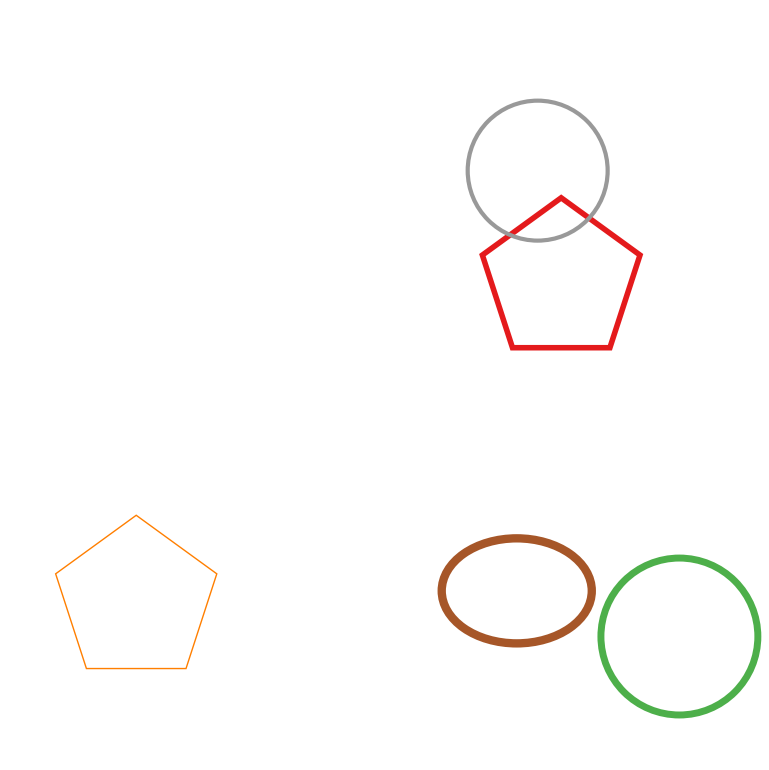[{"shape": "pentagon", "thickness": 2, "radius": 0.54, "center": [0.729, 0.635]}, {"shape": "circle", "thickness": 2.5, "radius": 0.51, "center": [0.882, 0.173]}, {"shape": "pentagon", "thickness": 0.5, "radius": 0.55, "center": [0.177, 0.221]}, {"shape": "oval", "thickness": 3, "radius": 0.49, "center": [0.671, 0.233]}, {"shape": "circle", "thickness": 1.5, "radius": 0.45, "center": [0.698, 0.778]}]